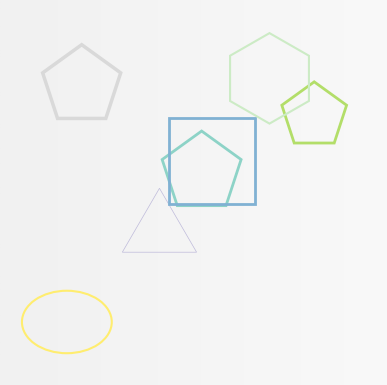[{"shape": "pentagon", "thickness": 2, "radius": 0.54, "center": [0.52, 0.553]}, {"shape": "triangle", "thickness": 0.5, "radius": 0.55, "center": [0.411, 0.4]}, {"shape": "square", "thickness": 2, "radius": 0.55, "center": [0.548, 0.581]}, {"shape": "pentagon", "thickness": 2, "radius": 0.44, "center": [0.811, 0.7]}, {"shape": "pentagon", "thickness": 2.5, "radius": 0.53, "center": [0.211, 0.778]}, {"shape": "hexagon", "thickness": 1.5, "radius": 0.59, "center": [0.695, 0.796]}, {"shape": "oval", "thickness": 1.5, "radius": 0.58, "center": [0.173, 0.164]}]